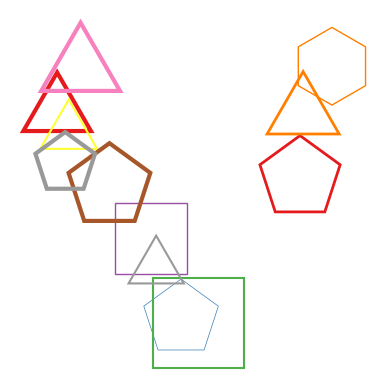[{"shape": "triangle", "thickness": 3, "radius": 0.51, "center": [0.148, 0.71]}, {"shape": "pentagon", "thickness": 2, "radius": 0.55, "center": [0.779, 0.538]}, {"shape": "pentagon", "thickness": 0.5, "radius": 0.51, "center": [0.47, 0.173]}, {"shape": "square", "thickness": 1.5, "radius": 0.59, "center": [0.516, 0.161]}, {"shape": "square", "thickness": 1, "radius": 0.46, "center": [0.393, 0.381]}, {"shape": "triangle", "thickness": 2, "radius": 0.54, "center": [0.787, 0.706]}, {"shape": "hexagon", "thickness": 1, "radius": 0.5, "center": [0.862, 0.828]}, {"shape": "triangle", "thickness": 1.5, "radius": 0.43, "center": [0.178, 0.656]}, {"shape": "pentagon", "thickness": 3, "radius": 0.56, "center": [0.284, 0.516]}, {"shape": "triangle", "thickness": 3, "radius": 0.59, "center": [0.209, 0.823]}, {"shape": "triangle", "thickness": 1.5, "radius": 0.41, "center": [0.406, 0.305]}, {"shape": "pentagon", "thickness": 3, "radius": 0.41, "center": [0.169, 0.576]}]